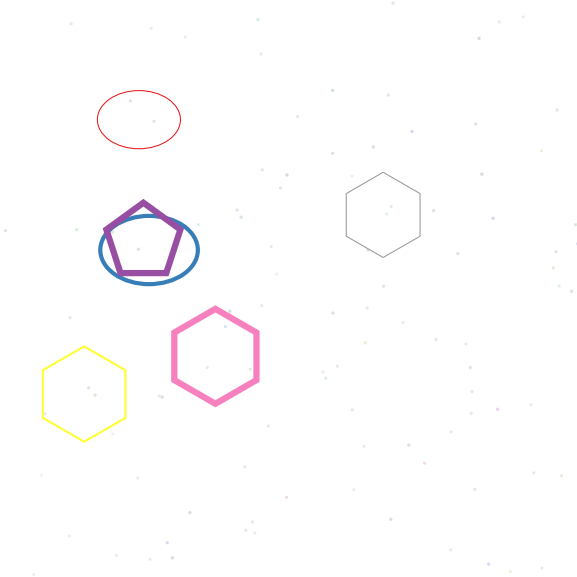[{"shape": "oval", "thickness": 0.5, "radius": 0.36, "center": [0.241, 0.792]}, {"shape": "oval", "thickness": 2, "radius": 0.42, "center": [0.258, 0.566]}, {"shape": "pentagon", "thickness": 3, "radius": 0.34, "center": [0.248, 0.581]}, {"shape": "hexagon", "thickness": 1, "radius": 0.41, "center": [0.146, 0.317]}, {"shape": "hexagon", "thickness": 3, "radius": 0.41, "center": [0.373, 0.382]}, {"shape": "hexagon", "thickness": 0.5, "radius": 0.37, "center": [0.663, 0.627]}]